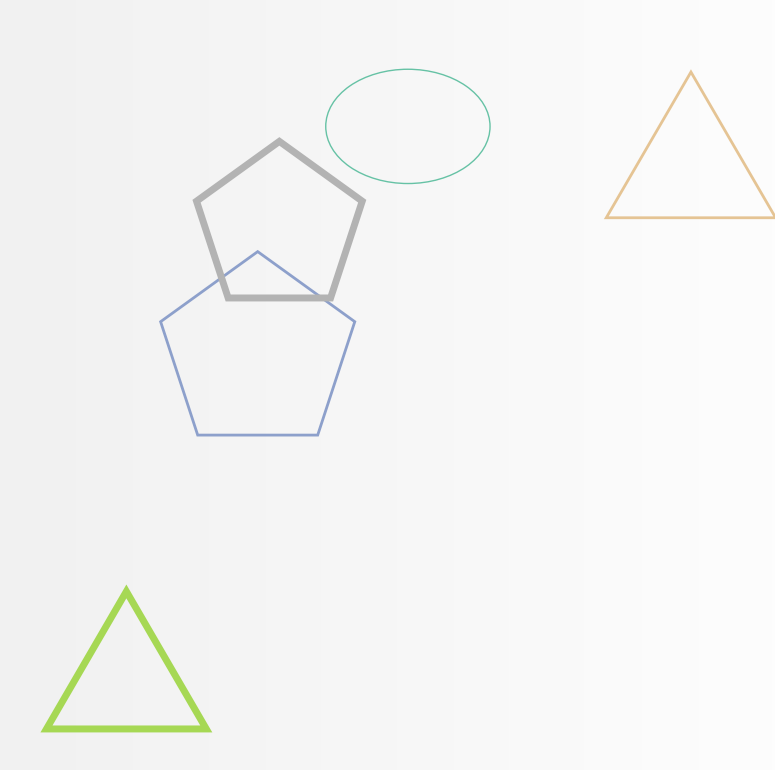[{"shape": "oval", "thickness": 0.5, "radius": 0.53, "center": [0.526, 0.836]}, {"shape": "pentagon", "thickness": 1, "radius": 0.66, "center": [0.333, 0.542]}, {"shape": "triangle", "thickness": 2.5, "radius": 0.6, "center": [0.163, 0.113]}, {"shape": "triangle", "thickness": 1, "radius": 0.63, "center": [0.892, 0.78]}, {"shape": "pentagon", "thickness": 2.5, "radius": 0.56, "center": [0.36, 0.704]}]